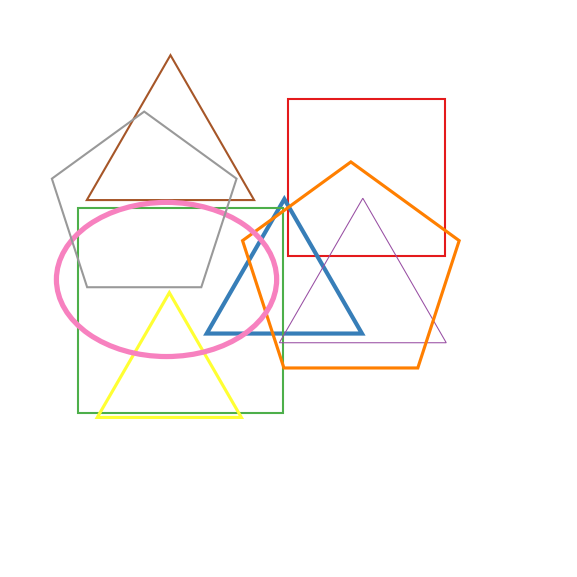[{"shape": "square", "thickness": 1, "radius": 0.68, "center": [0.635, 0.692]}, {"shape": "triangle", "thickness": 2, "radius": 0.78, "center": [0.492, 0.499]}, {"shape": "square", "thickness": 1, "radius": 0.88, "center": [0.313, 0.461]}, {"shape": "triangle", "thickness": 0.5, "radius": 0.83, "center": [0.628, 0.489]}, {"shape": "pentagon", "thickness": 1.5, "radius": 0.99, "center": [0.608, 0.522]}, {"shape": "triangle", "thickness": 1.5, "radius": 0.72, "center": [0.293, 0.348]}, {"shape": "triangle", "thickness": 1, "radius": 0.84, "center": [0.295, 0.736]}, {"shape": "oval", "thickness": 2.5, "radius": 0.95, "center": [0.288, 0.515]}, {"shape": "pentagon", "thickness": 1, "radius": 0.84, "center": [0.25, 0.638]}]